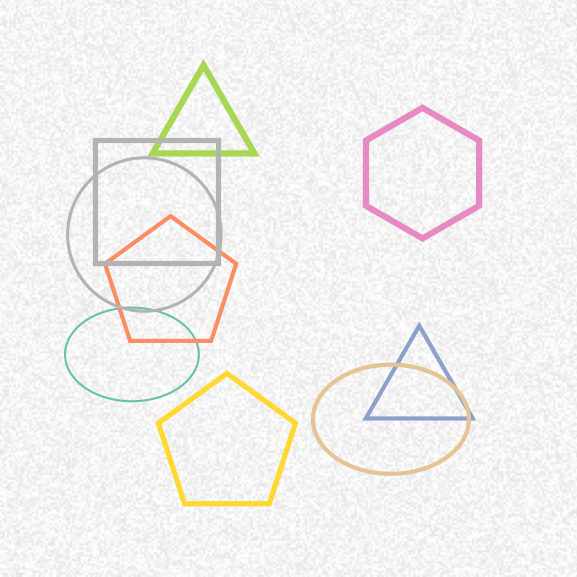[{"shape": "oval", "thickness": 1, "radius": 0.58, "center": [0.228, 0.385]}, {"shape": "pentagon", "thickness": 2, "radius": 0.6, "center": [0.295, 0.506]}, {"shape": "triangle", "thickness": 2, "radius": 0.53, "center": [0.726, 0.328]}, {"shape": "hexagon", "thickness": 3, "radius": 0.57, "center": [0.732, 0.699]}, {"shape": "triangle", "thickness": 3, "radius": 0.51, "center": [0.352, 0.784]}, {"shape": "pentagon", "thickness": 2.5, "radius": 0.62, "center": [0.393, 0.228]}, {"shape": "oval", "thickness": 2, "radius": 0.68, "center": [0.677, 0.273]}, {"shape": "square", "thickness": 2.5, "radius": 0.53, "center": [0.271, 0.65]}, {"shape": "circle", "thickness": 1.5, "radius": 0.66, "center": [0.25, 0.593]}]